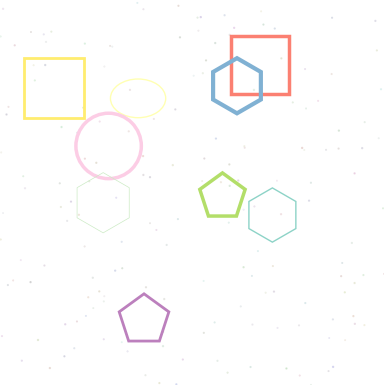[{"shape": "hexagon", "thickness": 1, "radius": 0.35, "center": [0.707, 0.441]}, {"shape": "oval", "thickness": 1, "radius": 0.36, "center": [0.359, 0.745]}, {"shape": "square", "thickness": 2.5, "radius": 0.38, "center": [0.675, 0.831]}, {"shape": "hexagon", "thickness": 3, "radius": 0.36, "center": [0.616, 0.777]}, {"shape": "pentagon", "thickness": 2.5, "radius": 0.31, "center": [0.578, 0.489]}, {"shape": "circle", "thickness": 2.5, "radius": 0.42, "center": [0.282, 0.621]}, {"shape": "pentagon", "thickness": 2, "radius": 0.34, "center": [0.374, 0.169]}, {"shape": "hexagon", "thickness": 0.5, "radius": 0.39, "center": [0.268, 0.473]}, {"shape": "square", "thickness": 2, "radius": 0.39, "center": [0.14, 0.77]}]